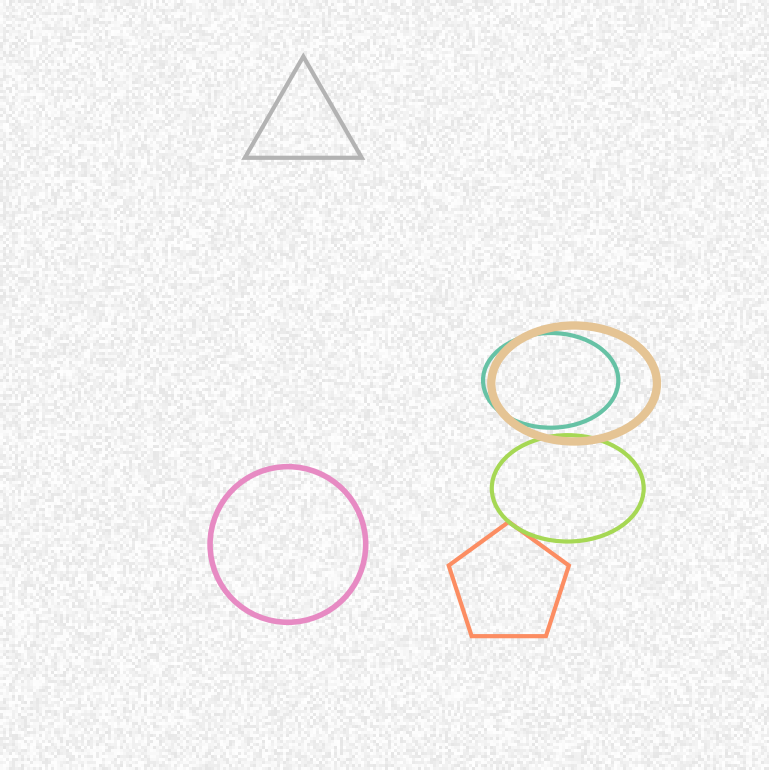[{"shape": "oval", "thickness": 1.5, "radius": 0.44, "center": [0.715, 0.506]}, {"shape": "pentagon", "thickness": 1.5, "radius": 0.41, "center": [0.661, 0.24]}, {"shape": "circle", "thickness": 2, "radius": 0.51, "center": [0.374, 0.293]}, {"shape": "oval", "thickness": 1.5, "radius": 0.49, "center": [0.737, 0.366]}, {"shape": "oval", "thickness": 3, "radius": 0.54, "center": [0.746, 0.502]}, {"shape": "triangle", "thickness": 1.5, "radius": 0.44, "center": [0.394, 0.839]}]